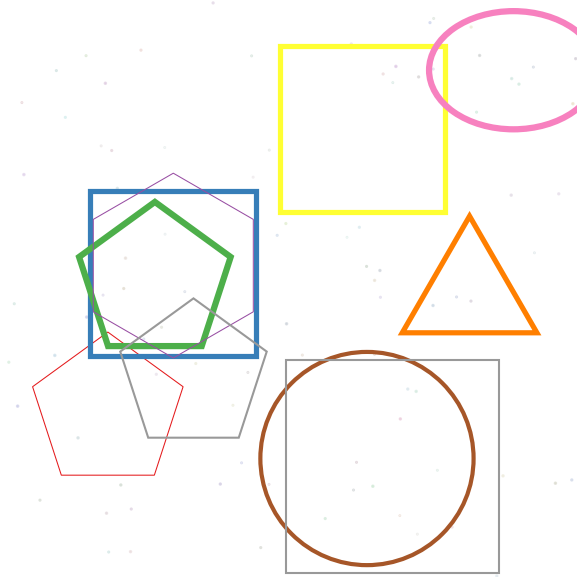[{"shape": "pentagon", "thickness": 0.5, "radius": 0.69, "center": [0.187, 0.287]}, {"shape": "square", "thickness": 2.5, "radius": 0.72, "center": [0.3, 0.526]}, {"shape": "pentagon", "thickness": 3, "radius": 0.69, "center": [0.268, 0.511]}, {"shape": "hexagon", "thickness": 0.5, "radius": 0.8, "center": [0.3, 0.539]}, {"shape": "triangle", "thickness": 2.5, "radius": 0.67, "center": [0.813, 0.49]}, {"shape": "square", "thickness": 2.5, "radius": 0.72, "center": [0.628, 0.775]}, {"shape": "circle", "thickness": 2, "radius": 0.92, "center": [0.635, 0.205]}, {"shape": "oval", "thickness": 3, "radius": 0.73, "center": [0.889, 0.878]}, {"shape": "square", "thickness": 1, "radius": 0.92, "center": [0.68, 0.191]}, {"shape": "pentagon", "thickness": 1, "radius": 0.67, "center": [0.335, 0.349]}]